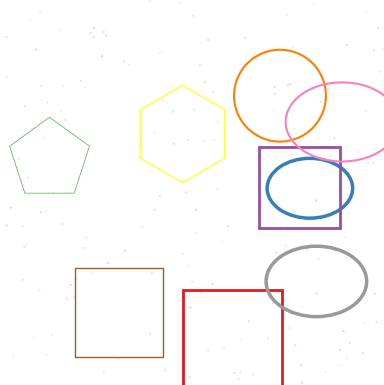[{"shape": "square", "thickness": 2, "radius": 0.64, "center": [0.605, 0.118]}, {"shape": "oval", "thickness": 2.5, "radius": 0.56, "center": [0.805, 0.511]}, {"shape": "pentagon", "thickness": 0.5, "radius": 0.55, "center": [0.129, 0.587]}, {"shape": "square", "thickness": 2, "radius": 0.53, "center": [0.778, 0.513]}, {"shape": "circle", "thickness": 1.5, "radius": 0.6, "center": [0.727, 0.751]}, {"shape": "hexagon", "thickness": 1, "radius": 0.63, "center": [0.474, 0.652]}, {"shape": "square", "thickness": 1, "radius": 0.57, "center": [0.309, 0.189]}, {"shape": "oval", "thickness": 1.5, "radius": 0.73, "center": [0.889, 0.683]}, {"shape": "oval", "thickness": 2.5, "radius": 0.65, "center": [0.822, 0.269]}]